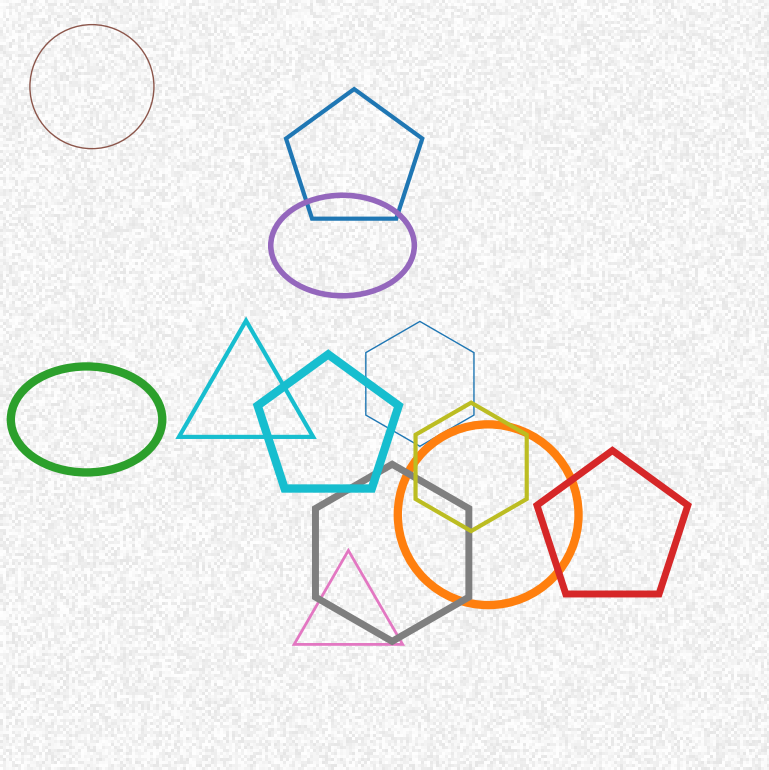[{"shape": "pentagon", "thickness": 1.5, "radius": 0.47, "center": [0.46, 0.791]}, {"shape": "hexagon", "thickness": 0.5, "radius": 0.41, "center": [0.545, 0.501]}, {"shape": "circle", "thickness": 3, "radius": 0.59, "center": [0.634, 0.332]}, {"shape": "oval", "thickness": 3, "radius": 0.49, "center": [0.112, 0.455]}, {"shape": "pentagon", "thickness": 2.5, "radius": 0.52, "center": [0.795, 0.312]}, {"shape": "oval", "thickness": 2, "radius": 0.47, "center": [0.445, 0.681]}, {"shape": "circle", "thickness": 0.5, "radius": 0.4, "center": [0.119, 0.887]}, {"shape": "triangle", "thickness": 1, "radius": 0.41, "center": [0.452, 0.204]}, {"shape": "hexagon", "thickness": 2.5, "radius": 0.58, "center": [0.509, 0.282]}, {"shape": "hexagon", "thickness": 1.5, "radius": 0.42, "center": [0.612, 0.394]}, {"shape": "pentagon", "thickness": 3, "radius": 0.48, "center": [0.426, 0.443]}, {"shape": "triangle", "thickness": 1.5, "radius": 0.5, "center": [0.32, 0.483]}]